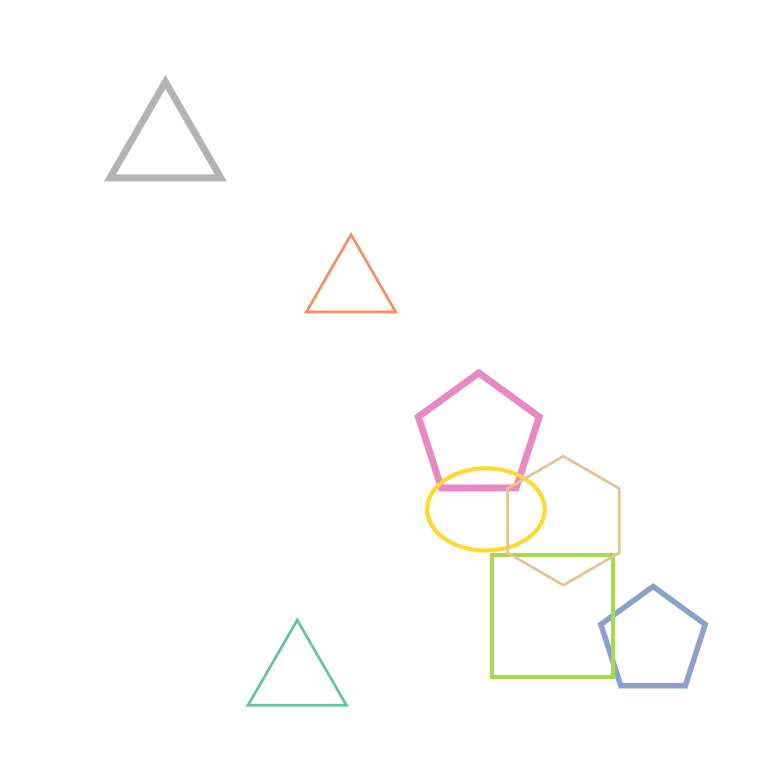[{"shape": "triangle", "thickness": 1, "radius": 0.37, "center": [0.386, 0.121]}, {"shape": "triangle", "thickness": 1, "radius": 0.33, "center": [0.456, 0.628]}, {"shape": "pentagon", "thickness": 2, "radius": 0.36, "center": [0.848, 0.167]}, {"shape": "pentagon", "thickness": 2.5, "radius": 0.41, "center": [0.622, 0.433]}, {"shape": "square", "thickness": 1.5, "radius": 0.4, "center": [0.718, 0.2]}, {"shape": "oval", "thickness": 1.5, "radius": 0.38, "center": [0.631, 0.338]}, {"shape": "hexagon", "thickness": 1, "radius": 0.42, "center": [0.732, 0.324]}, {"shape": "triangle", "thickness": 2.5, "radius": 0.42, "center": [0.215, 0.811]}]